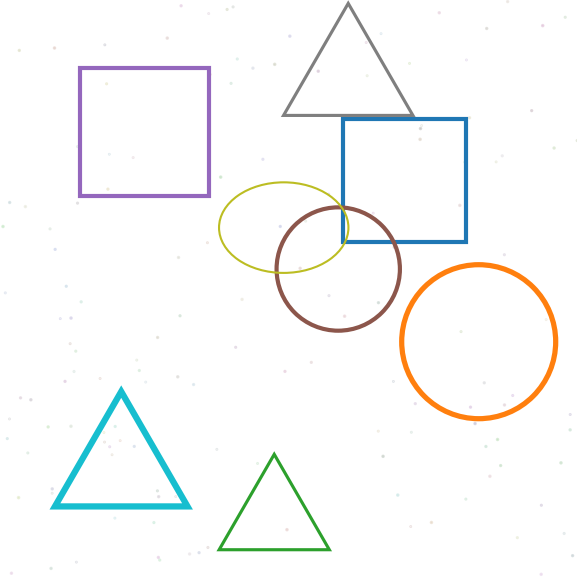[{"shape": "square", "thickness": 2, "radius": 0.53, "center": [0.7, 0.687]}, {"shape": "circle", "thickness": 2.5, "radius": 0.67, "center": [0.829, 0.407]}, {"shape": "triangle", "thickness": 1.5, "radius": 0.55, "center": [0.475, 0.102]}, {"shape": "square", "thickness": 2, "radius": 0.56, "center": [0.25, 0.77]}, {"shape": "circle", "thickness": 2, "radius": 0.53, "center": [0.586, 0.533]}, {"shape": "triangle", "thickness": 1.5, "radius": 0.65, "center": [0.603, 0.864]}, {"shape": "oval", "thickness": 1, "radius": 0.56, "center": [0.491, 0.605]}, {"shape": "triangle", "thickness": 3, "radius": 0.66, "center": [0.21, 0.188]}]